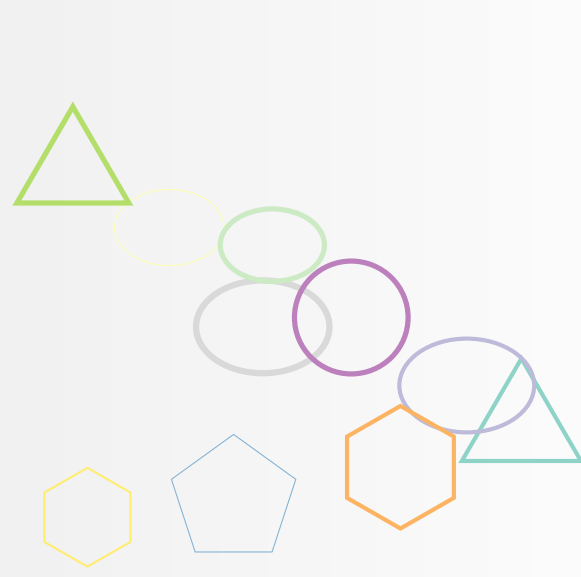[{"shape": "triangle", "thickness": 2, "radius": 0.59, "center": [0.897, 0.26]}, {"shape": "oval", "thickness": 0.5, "radius": 0.47, "center": [0.291, 0.605]}, {"shape": "oval", "thickness": 2, "radius": 0.58, "center": [0.803, 0.332]}, {"shape": "pentagon", "thickness": 0.5, "radius": 0.56, "center": [0.402, 0.134]}, {"shape": "hexagon", "thickness": 2, "radius": 0.53, "center": [0.689, 0.19]}, {"shape": "triangle", "thickness": 2.5, "radius": 0.56, "center": [0.125, 0.703]}, {"shape": "oval", "thickness": 3, "radius": 0.57, "center": [0.452, 0.433]}, {"shape": "circle", "thickness": 2.5, "radius": 0.49, "center": [0.604, 0.449]}, {"shape": "oval", "thickness": 2.5, "radius": 0.45, "center": [0.469, 0.575]}, {"shape": "hexagon", "thickness": 1, "radius": 0.43, "center": [0.15, 0.104]}]